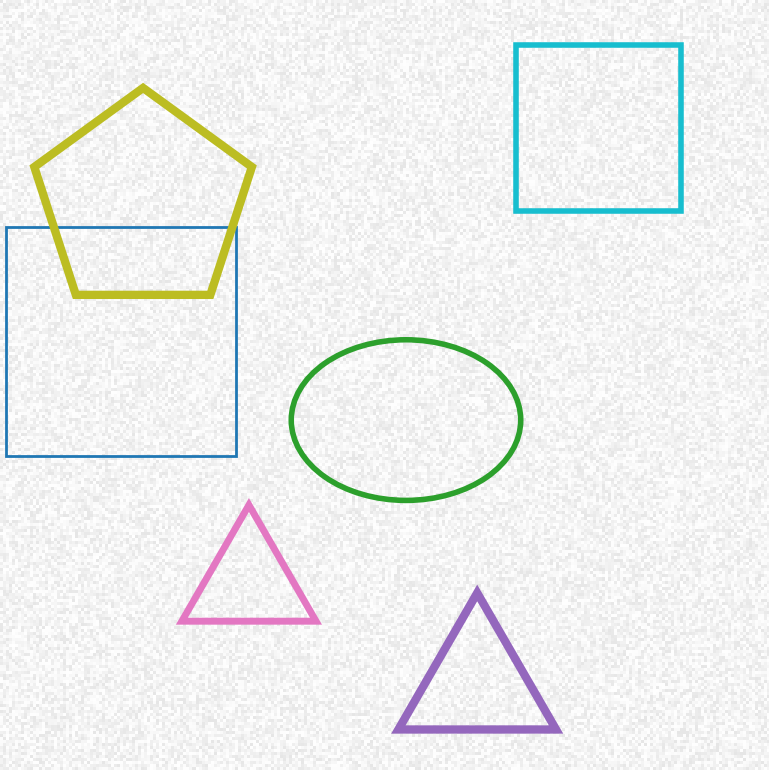[{"shape": "square", "thickness": 1, "radius": 0.75, "center": [0.157, 0.556]}, {"shape": "oval", "thickness": 2, "radius": 0.75, "center": [0.527, 0.454]}, {"shape": "triangle", "thickness": 3, "radius": 0.59, "center": [0.62, 0.112]}, {"shape": "triangle", "thickness": 2.5, "radius": 0.5, "center": [0.323, 0.244]}, {"shape": "pentagon", "thickness": 3, "radius": 0.74, "center": [0.186, 0.737]}, {"shape": "square", "thickness": 2, "radius": 0.54, "center": [0.777, 0.834]}]